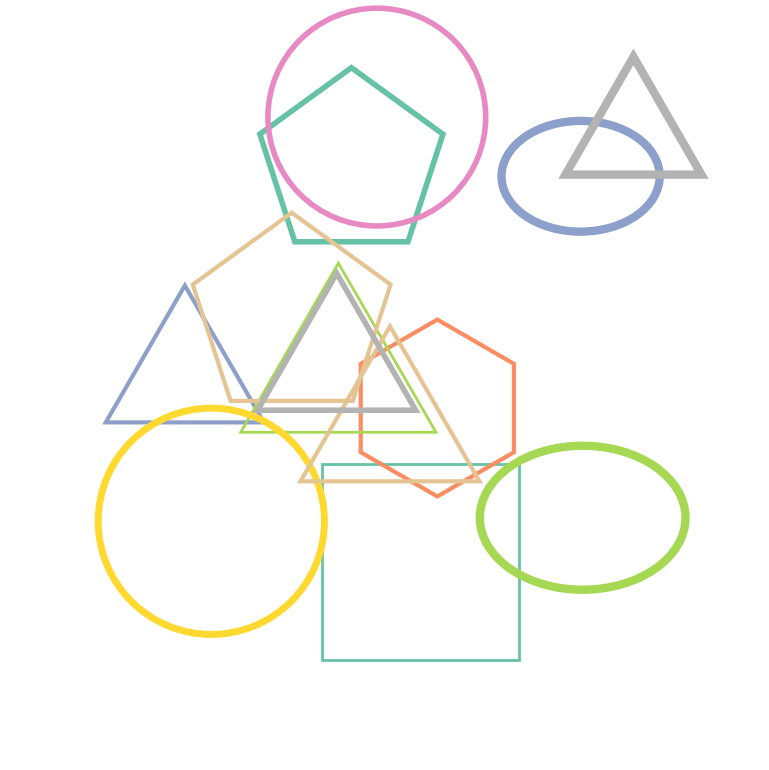[{"shape": "square", "thickness": 1, "radius": 0.64, "center": [0.546, 0.27]}, {"shape": "pentagon", "thickness": 2, "radius": 0.62, "center": [0.456, 0.787]}, {"shape": "hexagon", "thickness": 1.5, "radius": 0.57, "center": [0.568, 0.47]}, {"shape": "triangle", "thickness": 1.5, "radius": 0.59, "center": [0.24, 0.511]}, {"shape": "oval", "thickness": 3, "radius": 0.51, "center": [0.754, 0.771]}, {"shape": "circle", "thickness": 2, "radius": 0.71, "center": [0.489, 0.848]}, {"shape": "triangle", "thickness": 1, "radius": 0.73, "center": [0.439, 0.512]}, {"shape": "oval", "thickness": 3, "radius": 0.67, "center": [0.757, 0.328]}, {"shape": "circle", "thickness": 2.5, "radius": 0.73, "center": [0.274, 0.323]}, {"shape": "triangle", "thickness": 1.5, "radius": 0.67, "center": [0.506, 0.442]}, {"shape": "pentagon", "thickness": 1.5, "radius": 0.68, "center": [0.379, 0.589]}, {"shape": "triangle", "thickness": 2, "radius": 0.59, "center": [0.437, 0.527]}, {"shape": "triangle", "thickness": 3, "radius": 0.51, "center": [0.823, 0.824]}]